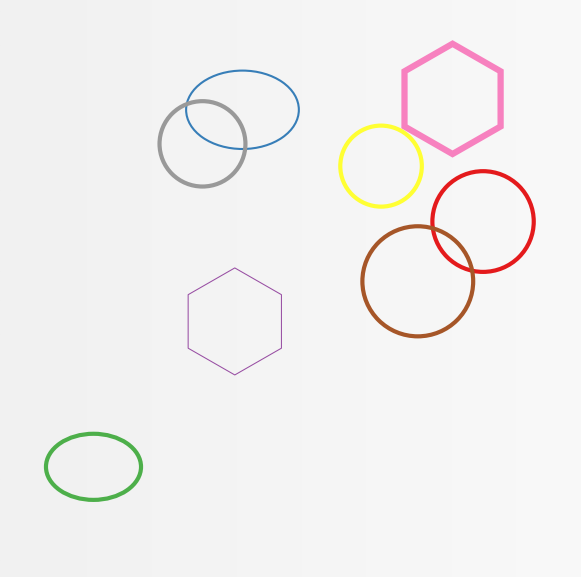[{"shape": "circle", "thickness": 2, "radius": 0.44, "center": [0.831, 0.616]}, {"shape": "oval", "thickness": 1, "radius": 0.48, "center": [0.417, 0.809]}, {"shape": "oval", "thickness": 2, "radius": 0.41, "center": [0.161, 0.191]}, {"shape": "hexagon", "thickness": 0.5, "radius": 0.46, "center": [0.404, 0.443]}, {"shape": "circle", "thickness": 2, "radius": 0.35, "center": [0.656, 0.711]}, {"shape": "circle", "thickness": 2, "radius": 0.48, "center": [0.719, 0.512]}, {"shape": "hexagon", "thickness": 3, "radius": 0.48, "center": [0.779, 0.828]}, {"shape": "circle", "thickness": 2, "radius": 0.37, "center": [0.348, 0.75]}]